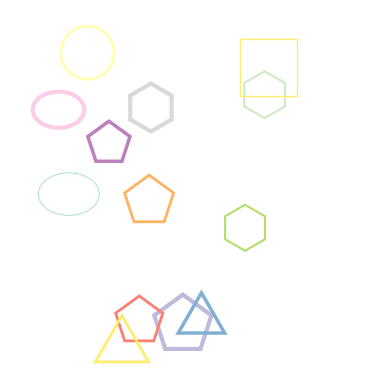[{"shape": "oval", "thickness": 0.5, "radius": 0.39, "center": [0.179, 0.496]}, {"shape": "circle", "thickness": 2, "radius": 0.35, "center": [0.227, 0.863]}, {"shape": "pentagon", "thickness": 3, "radius": 0.39, "center": [0.475, 0.157]}, {"shape": "pentagon", "thickness": 2, "radius": 0.32, "center": [0.362, 0.167]}, {"shape": "triangle", "thickness": 2.5, "radius": 0.35, "center": [0.523, 0.17]}, {"shape": "pentagon", "thickness": 2, "radius": 0.33, "center": [0.387, 0.478]}, {"shape": "hexagon", "thickness": 1.5, "radius": 0.3, "center": [0.636, 0.408]}, {"shape": "oval", "thickness": 3, "radius": 0.33, "center": [0.152, 0.715]}, {"shape": "hexagon", "thickness": 3, "radius": 0.31, "center": [0.392, 0.721]}, {"shape": "pentagon", "thickness": 2.5, "radius": 0.29, "center": [0.283, 0.628]}, {"shape": "hexagon", "thickness": 1.5, "radius": 0.3, "center": [0.687, 0.754]}, {"shape": "triangle", "thickness": 2, "radius": 0.4, "center": [0.317, 0.1]}, {"shape": "square", "thickness": 1, "radius": 0.37, "center": [0.698, 0.825]}]